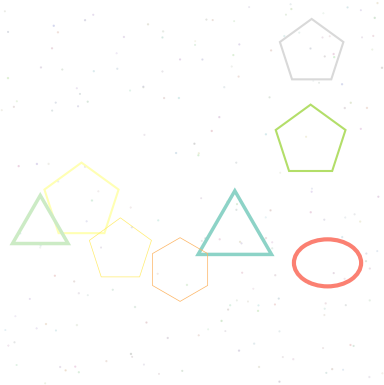[{"shape": "triangle", "thickness": 2.5, "radius": 0.55, "center": [0.61, 0.394]}, {"shape": "pentagon", "thickness": 1.5, "radius": 0.51, "center": [0.212, 0.476]}, {"shape": "oval", "thickness": 3, "radius": 0.44, "center": [0.851, 0.317]}, {"shape": "hexagon", "thickness": 0.5, "radius": 0.41, "center": [0.468, 0.3]}, {"shape": "pentagon", "thickness": 1.5, "radius": 0.48, "center": [0.807, 0.633]}, {"shape": "pentagon", "thickness": 1.5, "radius": 0.43, "center": [0.809, 0.864]}, {"shape": "triangle", "thickness": 2.5, "radius": 0.42, "center": [0.105, 0.409]}, {"shape": "pentagon", "thickness": 0.5, "radius": 0.42, "center": [0.313, 0.349]}]